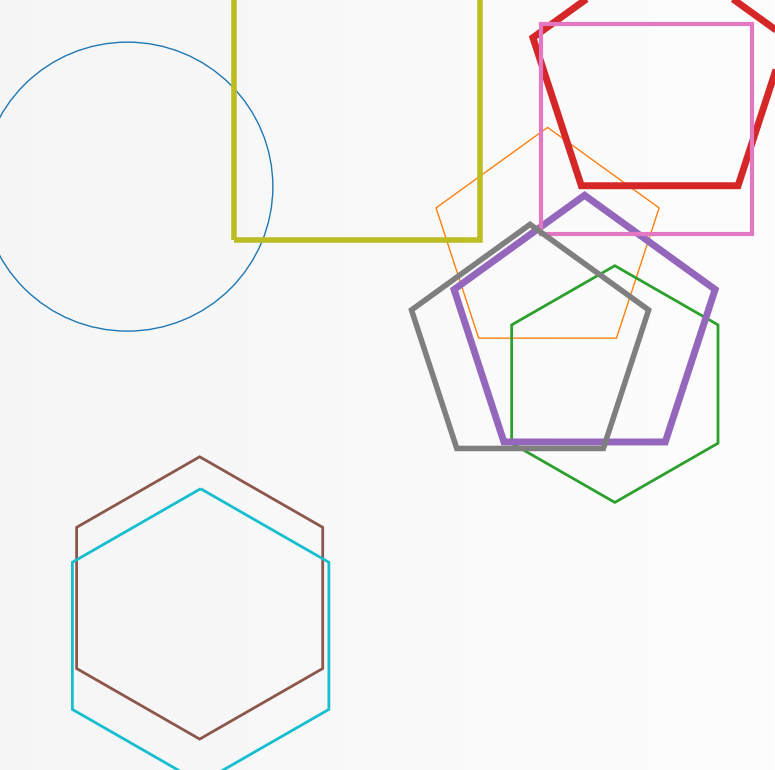[{"shape": "circle", "thickness": 0.5, "radius": 0.94, "center": [0.164, 0.758]}, {"shape": "pentagon", "thickness": 0.5, "radius": 0.76, "center": [0.707, 0.683]}, {"shape": "hexagon", "thickness": 1, "radius": 0.77, "center": [0.793, 0.501]}, {"shape": "pentagon", "thickness": 2.5, "radius": 0.86, "center": [0.851, 0.898]}, {"shape": "pentagon", "thickness": 2.5, "radius": 0.89, "center": [0.754, 0.569]}, {"shape": "hexagon", "thickness": 1, "radius": 0.92, "center": [0.258, 0.223]}, {"shape": "square", "thickness": 1.5, "radius": 0.68, "center": [0.834, 0.833]}, {"shape": "pentagon", "thickness": 2, "radius": 0.8, "center": [0.684, 0.548]}, {"shape": "square", "thickness": 2, "radius": 0.8, "center": [0.46, 0.848]}, {"shape": "hexagon", "thickness": 1, "radius": 0.96, "center": [0.259, 0.174]}]